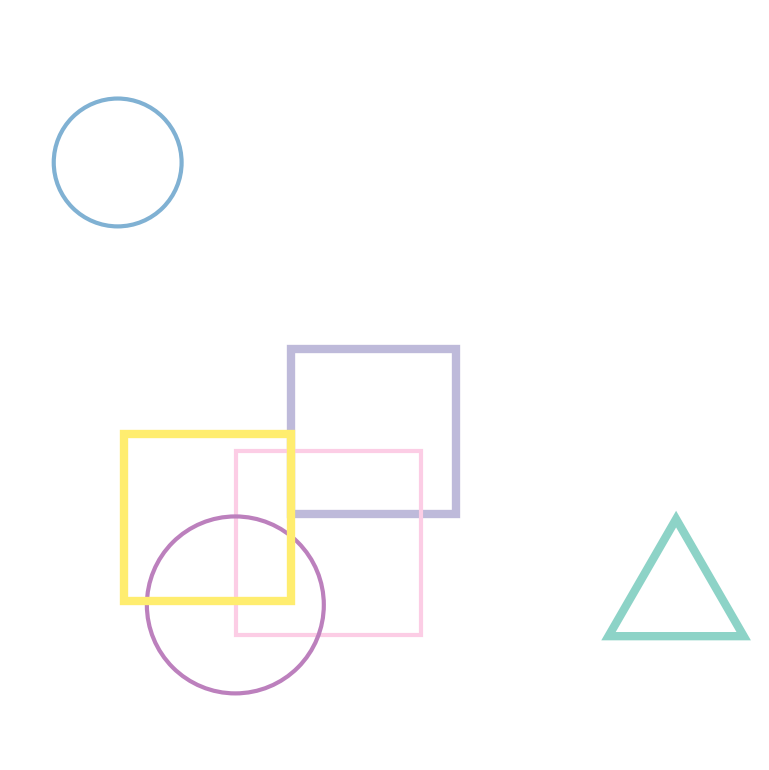[{"shape": "triangle", "thickness": 3, "radius": 0.51, "center": [0.878, 0.224]}, {"shape": "square", "thickness": 3, "radius": 0.54, "center": [0.486, 0.44]}, {"shape": "circle", "thickness": 1.5, "radius": 0.42, "center": [0.153, 0.789]}, {"shape": "square", "thickness": 1.5, "radius": 0.6, "center": [0.427, 0.295]}, {"shape": "circle", "thickness": 1.5, "radius": 0.57, "center": [0.306, 0.214]}, {"shape": "square", "thickness": 3, "radius": 0.54, "center": [0.27, 0.328]}]